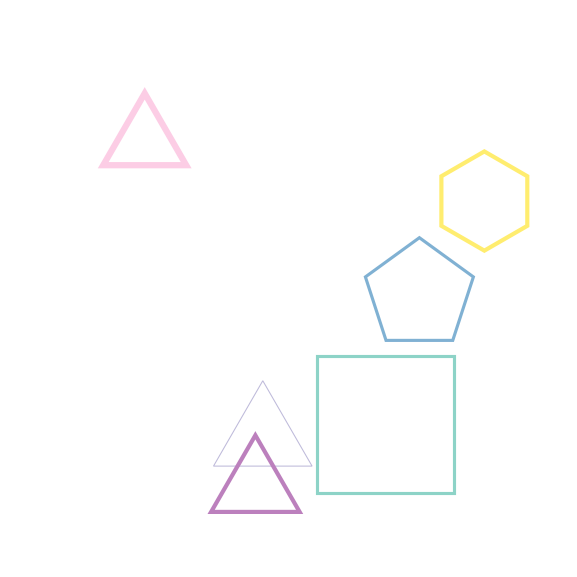[{"shape": "square", "thickness": 1.5, "radius": 0.59, "center": [0.668, 0.264]}, {"shape": "triangle", "thickness": 0.5, "radius": 0.49, "center": [0.455, 0.241]}, {"shape": "pentagon", "thickness": 1.5, "radius": 0.49, "center": [0.726, 0.489]}, {"shape": "triangle", "thickness": 3, "radius": 0.41, "center": [0.251, 0.755]}, {"shape": "triangle", "thickness": 2, "radius": 0.44, "center": [0.442, 0.157]}, {"shape": "hexagon", "thickness": 2, "radius": 0.43, "center": [0.839, 0.651]}]